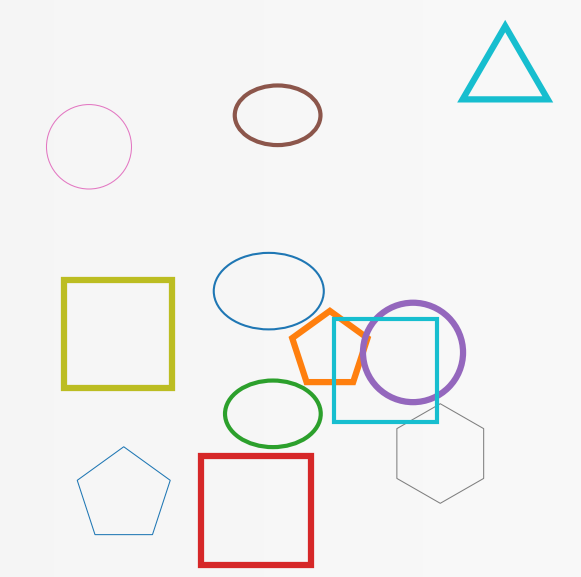[{"shape": "pentagon", "thickness": 0.5, "radius": 0.42, "center": [0.213, 0.141]}, {"shape": "oval", "thickness": 1, "radius": 0.47, "center": [0.462, 0.495]}, {"shape": "pentagon", "thickness": 3, "radius": 0.34, "center": [0.568, 0.393]}, {"shape": "oval", "thickness": 2, "radius": 0.41, "center": [0.469, 0.283]}, {"shape": "square", "thickness": 3, "radius": 0.47, "center": [0.44, 0.115]}, {"shape": "circle", "thickness": 3, "radius": 0.43, "center": [0.711, 0.389]}, {"shape": "oval", "thickness": 2, "radius": 0.37, "center": [0.478, 0.8]}, {"shape": "circle", "thickness": 0.5, "radius": 0.37, "center": [0.153, 0.745]}, {"shape": "hexagon", "thickness": 0.5, "radius": 0.43, "center": [0.757, 0.214]}, {"shape": "square", "thickness": 3, "radius": 0.47, "center": [0.203, 0.421]}, {"shape": "triangle", "thickness": 3, "radius": 0.42, "center": [0.869, 0.869]}, {"shape": "square", "thickness": 2, "radius": 0.44, "center": [0.663, 0.358]}]